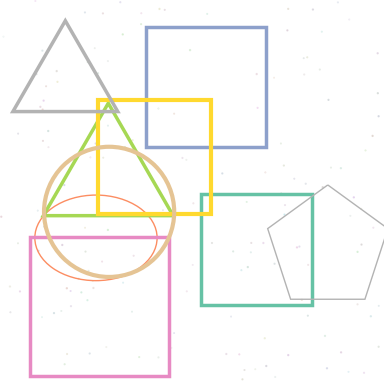[{"shape": "square", "thickness": 2.5, "radius": 0.72, "center": [0.665, 0.352]}, {"shape": "oval", "thickness": 1, "radius": 0.79, "center": [0.249, 0.382]}, {"shape": "square", "thickness": 2.5, "radius": 0.78, "center": [0.534, 0.773]}, {"shape": "square", "thickness": 2.5, "radius": 0.9, "center": [0.257, 0.203]}, {"shape": "triangle", "thickness": 2.5, "radius": 0.97, "center": [0.281, 0.537]}, {"shape": "square", "thickness": 3, "radius": 0.74, "center": [0.402, 0.592]}, {"shape": "circle", "thickness": 3, "radius": 0.85, "center": [0.283, 0.45]}, {"shape": "triangle", "thickness": 2.5, "radius": 0.79, "center": [0.17, 0.789]}, {"shape": "pentagon", "thickness": 1, "radius": 0.82, "center": [0.851, 0.356]}]